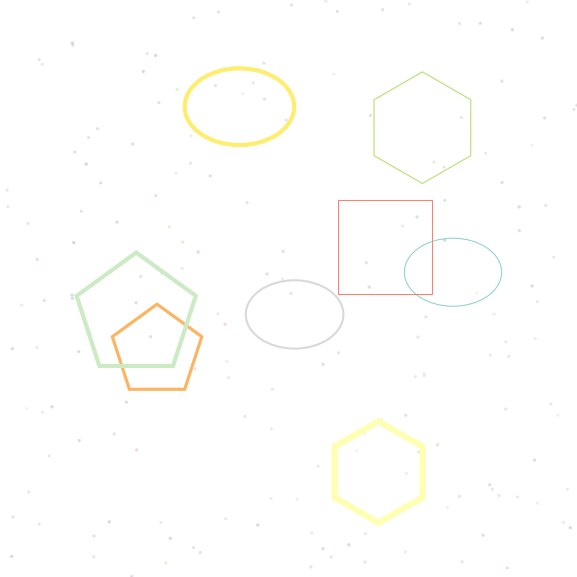[{"shape": "oval", "thickness": 0.5, "radius": 0.42, "center": [0.784, 0.528]}, {"shape": "hexagon", "thickness": 3, "radius": 0.44, "center": [0.656, 0.182]}, {"shape": "square", "thickness": 0.5, "radius": 0.41, "center": [0.667, 0.571]}, {"shape": "pentagon", "thickness": 1.5, "radius": 0.41, "center": [0.272, 0.391]}, {"shape": "hexagon", "thickness": 0.5, "radius": 0.48, "center": [0.731, 0.778]}, {"shape": "oval", "thickness": 1, "radius": 0.42, "center": [0.51, 0.455]}, {"shape": "pentagon", "thickness": 2, "radius": 0.54, "center": [0.236, 0.453]}, {"shape": "oval", "thickness": 2, "radius": 0.47, "center": [0.415, 0.814]}]